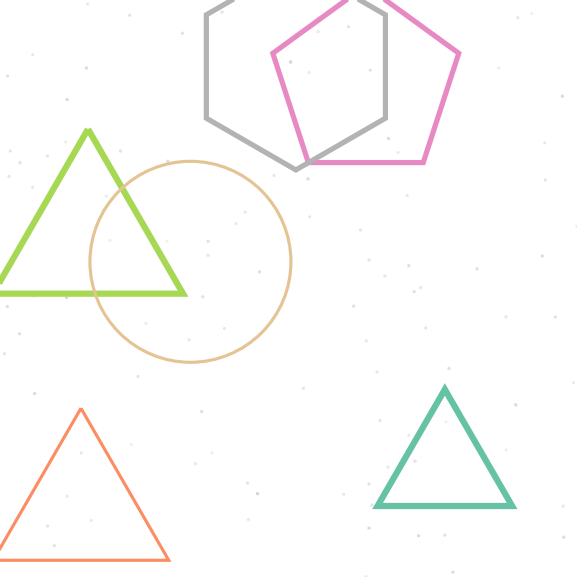[{"shape": "triangle", "thickness": 3, "radius": 0.67, "center": [0.77, 0.19]}, {"shape": "triangle", "thickness": 1.5, "radius": 0.88, "center": [0.14, 0.117]}, {"shape": "pentagon", "thickness": 2.5, "radius": 0.85, "center": [0.633, 0.855]}, {"shape": "triangle", "thickness": 3, "radius": 0.95, "center": [0.152, 0.586]}, {"shape": "circle", "thickness": 1.5, "radius": 0.87, "center": [0.33, 0.546]}, {"shape": "hexagon", "thickness": 2.5, "radius": 0.9, "center": [0.512, 0.884]}]